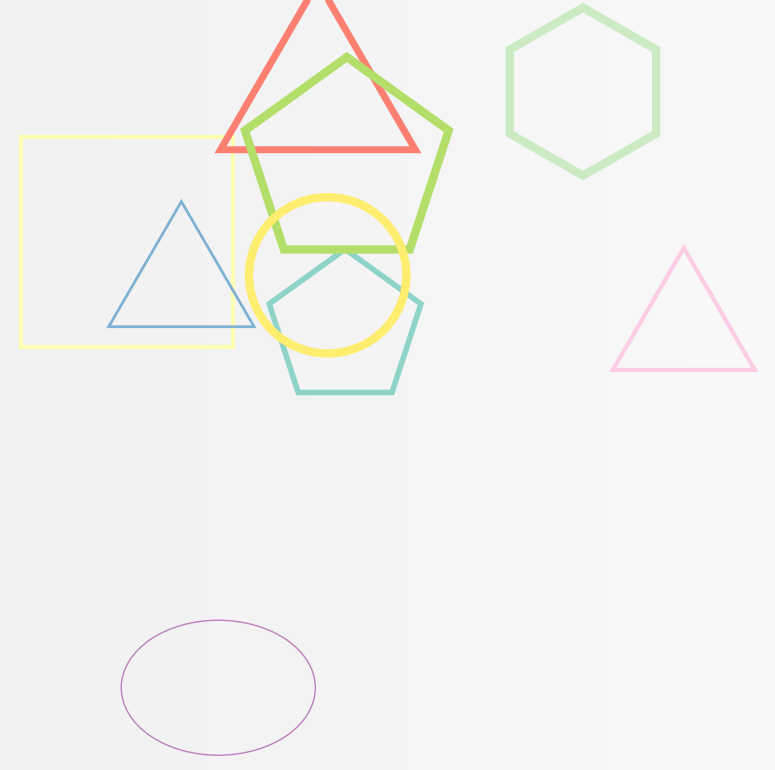[{"shape": "pentagon", "thickness": 2, "radius": 0.51, "center": [0.445, 0.574]}, {"shape": "square", "thickness": 1.5, "radius": 0.68, "center": [0.163, 0.686]}, {"shape": "triangle", "thickness": 2.5, "radius": 0.73, "center": [0.41, 0.878]}, {"shape": "triangle", "thickness": 1, "radius": 0.54, "center": [0.234, 0.63]}, {"shape": "pentagon", "thickness": 3, "radius": 0.69, "center": [0.448, 0.788]}, {"shape": "triangle", "thickness": 1.5, "radius": 0.53, "center": [0.882, 0.572]}, {"shape": "oval", "thickness": 0.5, "radius": 0.63, "center": [0.282, 0.107]}, {"shape": "hexagon", "thickness": 3, "radius": 0.55, "center": [0.752, 0.881]}, {"shape": "circle", "thickness": 3, "radius": 0.51, "center": [0.423, 0.642]}]